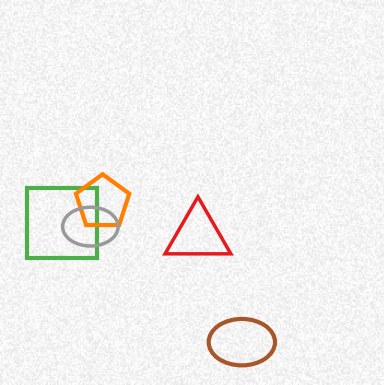[{"shape": "triangle", "thickness": 2.5, "radius": 0.49, "center": [0.514, 0.39]}, {"shape": "square", "thickness": 3, "radius": 0.45, "center": [0.161, 0.422]}, {"shape": "pentagon", "thickness": 3, "radius": 0.36, "center": [0.267, 0.474]}, {"shape": "oval", "thickness": 3, "radius": 0.43, "center": [0.628, 0.111]}, {"shape": "oval", "thickness": 2.5, "radius": 0.36, "center": [0.235, 0.411]}]